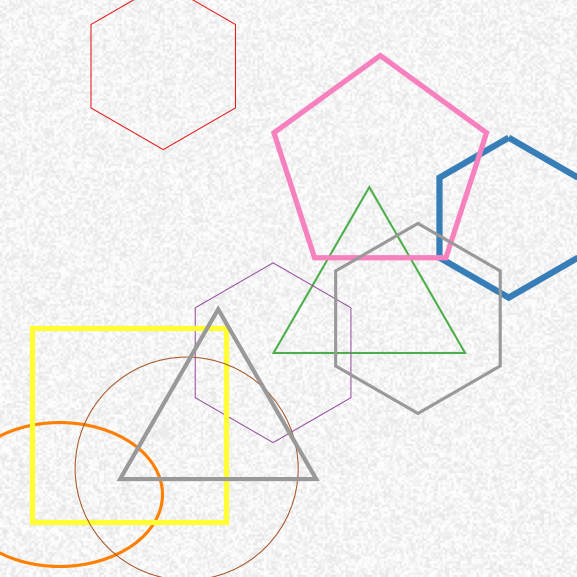[{"shape": "hexagon", "thickness": 0.5, "radius": 0.72, "center": [0.283, 0.884]}, {"shape": "hexagon", "thickness": 3, "radius": 0.69, "center": [0.881, 0.622]}, {"shape": "triangle", "thickness": 1, "radius": 0.96, "center": [0.64, 0.484]}, {"shape": "hexagon", "thickness": 0.5, "radius": 0.78, "center": [0.473, 0.388]}, {"shape": "oval", "thickness": 1.5, "radius": 0.89, "center": [0.103, 0.143]}, {"shape": "square", "thickness": 2.5, "radius": 0.84, "center": [0.223, 0.263]}, {"shape": "circle", "thickness": 0.5, "radius": 0.97, "center": [0.323, 0.188]}, {"shape": "pentagon", "thickness": 2.5, "radius": 0.97, "center": [0.658, 0.709]}, {"shape": "triangle", "thickness": 2, "radius": 0.98, "center": [0.378, 0.268]}, {"shape": "hexagon", "thickness": 1.5, "radius": 0.82, "center": [0.724, 0.448]}]